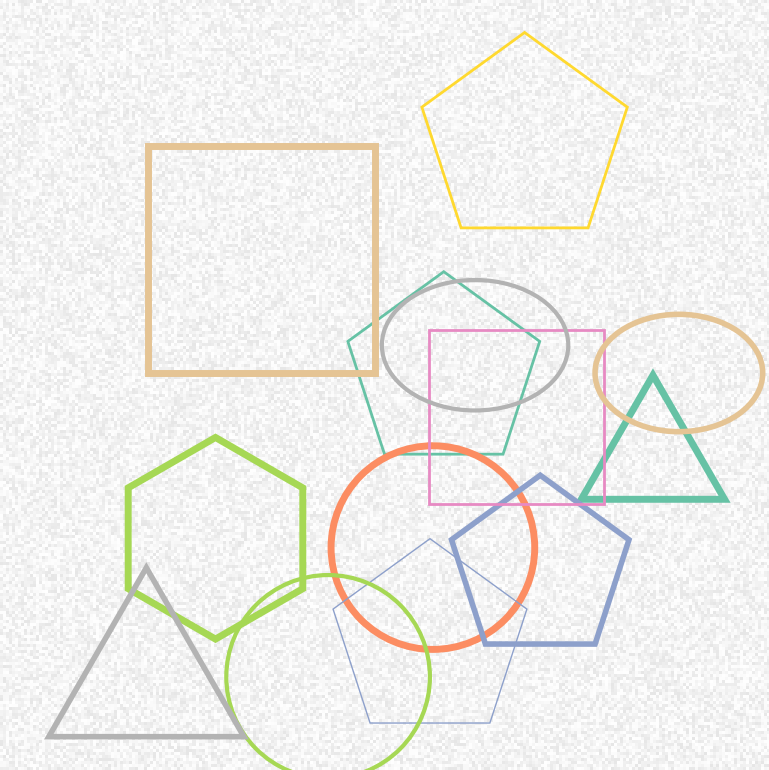[{"shape": "pentagon", "thickness": 1, "radius": 0.65, "center": [0.576, 0.516]}, {"shape": "triangle", "thickness": 2.5, "radius": 0.54, "center": [0.848, 0.405]}, {"shape": "circle", "thickness": 2.5, "radius": 0.66, "center": [0.562, 0.289]}, {"shape": "pentagon", "thickness": 0.5, "radius": 0.66, "center": [0.558, 0.168]}, {"shape": "pentagon", "thickness": 2, "radius": 0.61, "center": [0.702, 0.262]}, {"shape": "square", "thickness": 1, "radius": 0.57, "center": [0.671, 0.459]}, {"shape": "hexagon", "thickness": 2.5, "radius": 0.65, "center": [0.28, 0.301]}, {"shape": "circle", "thickness": 1.5, "radius": 0.66, "center": [0.426, 0.121]}, {"shape": "pentagon", "thickness": 1, "radius": 0.7, "center": [0.681, 0.818]}, {"shape": "oval", "thickness": 2, "radius": 0.54, "center": [0.882, 0.516]}, {"shape": "square", "thickness": 2.5, "radius": 0.74, "center": [0.34, 0.663]}, {"shape": "triangle", "thickness": 2, "radius": 0.73, "center": [0.19, 0.116]}, {"shape": "oval", "thickness": 1.5, "radius": 0.61, "center": [0.617, 0.552]}]